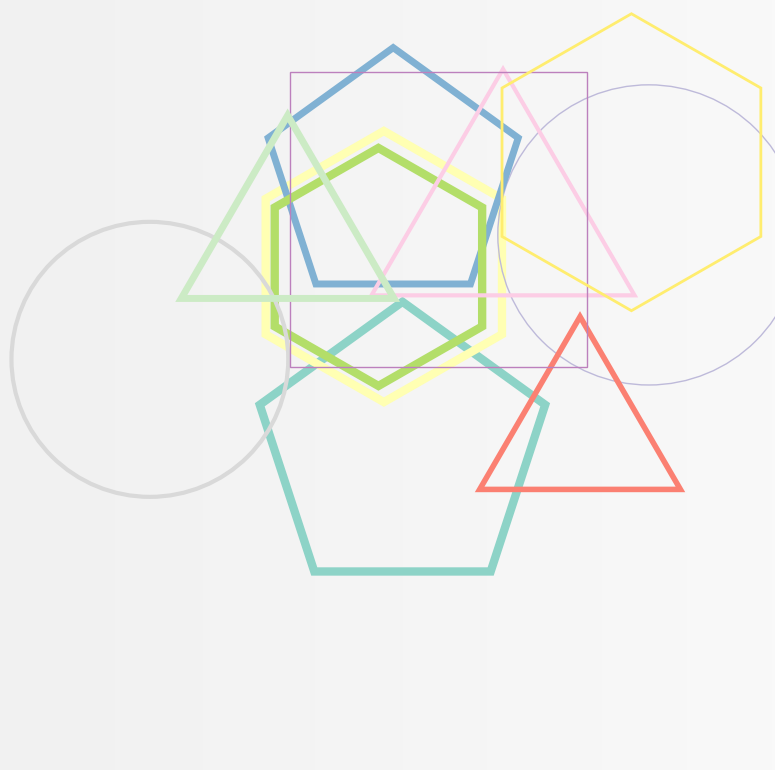[{"shape": "pentagon", "thickness": 3, "radius": 0.97, "center": [0.519, 0.414]}, {"shape": "hexagon", "thickness": 3, "radius": 0.88, "center": [0.495, 0.654]}, {"shape": "circle", "thickness": 0.5, "radius": 0.97, "center": [0.837, 0.695]}, {"shape": "triangle", "thickness": 2, "radius": 0.75, "center": [0.748, 0.439]}, {"shape": "pentagon", "thickness": 2.5, "radius": 0.85, "center": [0.507, 0.768]}, {"shape": "hexagon", "thickness": 3, "radius": 0.77, "center": [0.488, 0.653]}, {"shape": "triangle", "thickness": 1.5, "radius": 0.98, "center": [0.649, 0.714]}, {"shape": "circle", "thickness": 1.5, "radius": 0.89, "center": [0.193, 0.533]}, {"shape": "square", "thickness": 0.5, "radius": 0.96, "center": [0.566, 0.715]}, {"shape": "triangle", "thickness": 2.5, "radius": 0.79, "center": [0.371, 0.692]}, {"shape": "hexagon", "thickness": 1, "radius": 0.96, "center": [0.815, 0.789]}]